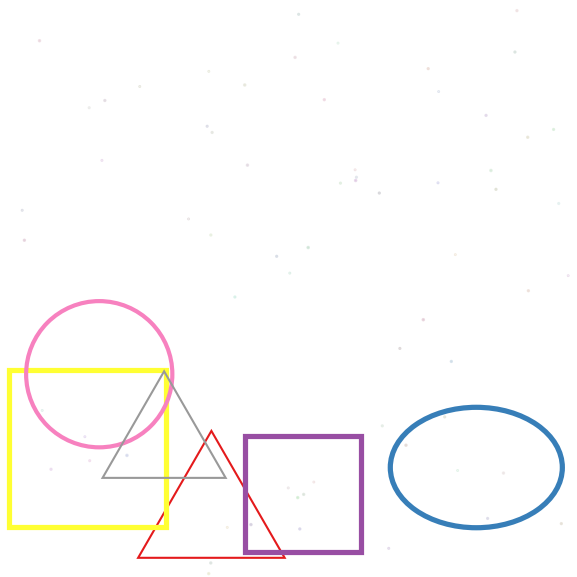[{"shape": "triangle", "thickness": 1, "radius": 0.73, "center": [0.366, 0.106]}, {"shape": "oval", "thickness": 2.5, "radius": 0.74, "center": [0.825, 0.19]}, {"shape": "square", "thickness": 2.5, "radius": 0.5, "center": [0.525, 0.144]}, {"shape": "square", "thickness": 2.5, "radius": 0.68, "center": [0.152, 0.222]}, {"shape": "circle", "thickness": 2, "radius": 0.63, "center": [0.172, 0.351]}, {"shape": "triangle", "thickness": 1, "radius": 0.62, "center": [0.284, 0.233]}]